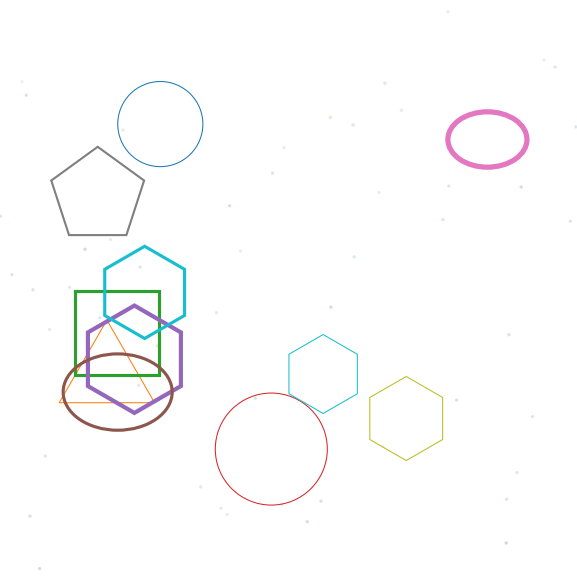[{"shape": "circle", "thickness": 0.5, "radius": 0.37, "center": [0.278, 0.784]}, {"shape": "triangle", "thickness": 0.5, "radius": 0.48, "center": [0.185, 0.349]}, {"shape": "square", "thickness": 1.5, "radius": 0.37, "center": [0.203, 0.423]}, {"shape": "circle", "thickness": 0.5, "radius": 0.48, "center": [0.47, 0.222]}, {"shape": "hexagon", "thickness": 2, "radius": 0.46, "center": [0.233, 0.377]}, {"shape": "oval", "thickness": 1.5, "radius": 0.47, "center": [0.204, 0.32]}, {"shape": "oval", "thickness": 2.5, "radius": 0.34, "center": [0.844, 0.758]}, {"shape": "pentagon", "thickness": 1, "radius": 0.42, "center": [0.169, 0.66]}, {"shape": "hexagon", "thickness": 0.5, "radius": 0.36, "center": [0.703, 0.274]}, {"shape": "hexagon", "thickness": 0.5, "radius": 0.34, "center": [0.56, 0.352]}, {"shape": "hexagon", "thickness": 1.5, "radius": 0.4, "center": [0.25, 0.493]}]